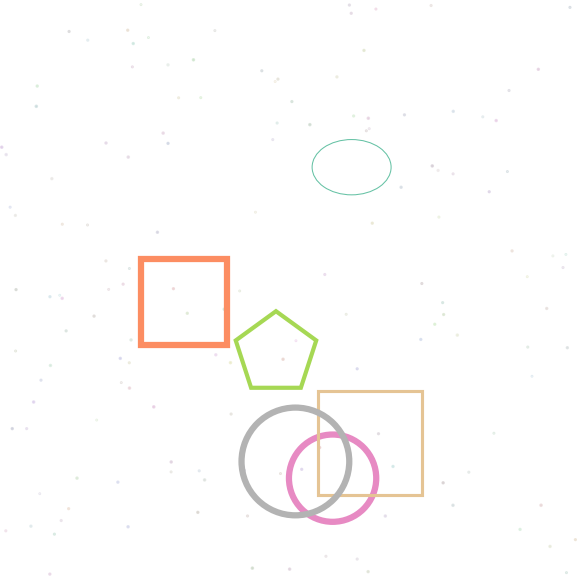[{"shape": "oval", "thickness": 0.5, "radius": 0.34, "center": [0.609, 0.71]}, {"shape": "square", "thickness": 3, "radius": 0.37, "center": [0.319, 0.475]}, {"shape": "circle", "thickness": 3, "radius": 0.38, "center": [0.576, 0.171]}, {"shape": "pentagon", "thickness": 2, "radius": 0.37, "center": [0.478, 0.387]}, {"shape": "square", "thickness": 1.5, "radius": 0.45, "center": [0.641, 0.232]}, {"shape": "circle", "thickness": 3, "radius": 0.47, "center": [0.512, 0.2]}]